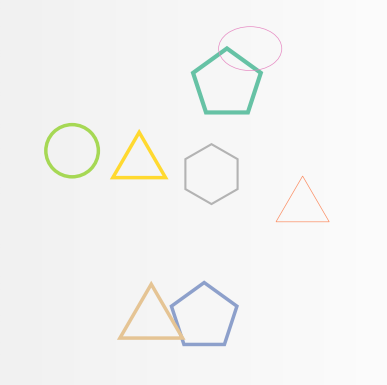[{"shape": "pentagon", "thickness": 3, "radius": 0.46, "center": [0.586, 0.782]}, {"shape": "triangle", "thickness": 0.5, "radius": 0.4, "center": [0.781, 0.464]}, {"shape": "pentagon", "thickness": 2.5, "radius": 0.44, "center": [0.527, 0.177]}, {"shape": "oval", "thickness": 0.5, "radius": 0.41, "center": [0.646, 0.874]}, {"shape": "circle", "thickness": 2.5, "radius": 0.34, "center": [0.186, 0.609]}, {"shape": "triangle", "thickness": 2.5, "radius": 0.39, "center": [0.359, 0.578]}, {"shape": "triangle", "thickness": 2.5, "radius": 0.47, "center": [0.39, 0.169]}, {"shape": "hexagon", "thickness": 1.5, "radius": 0.39, "center": [0.546, 0.548]}]